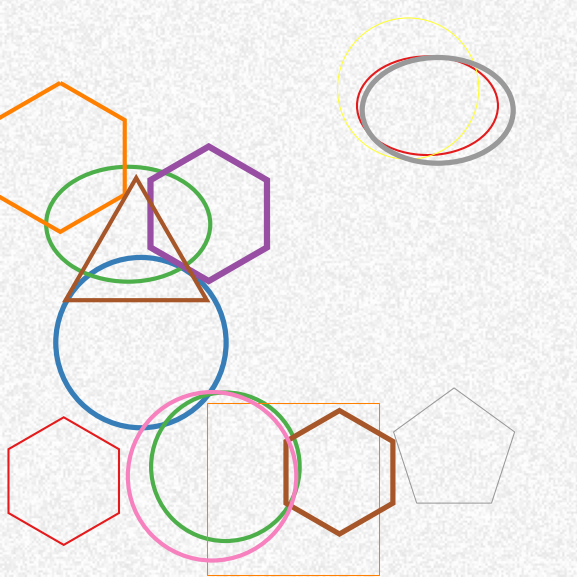[{"shape": "oval", "thickness": 1, "radius": 0.61, "center": [0.74, 0.816]}, {"shape": "hexagon", "thickness": 1, "radius": 0.55, "center": [0.11, 0.166]}, {"shape": "circle", "thickness": 2.5, "radius": 0.74, "center": [0.244, 0.406]}, {"shape": "oval", "thickness": 2, "radius": 0.71, "center": [0.222, 0.611]}, {"shape": "circle", "thickness": 2, "radius": 0.64, "center": [0.39, 0.191]}, {"shape": "hexagon", "thickness": 3, "radius": 0.58, "center": [0.361, 0.629]}, {"shape": "square", "thickness": 0.5, "radius": 0.75, "center": [0.508, 0.153]}, {"shape": "hexagon", "thickness": 2, "radius": 0.65, "center": [0.104, 0.727]}, {"shape": "circle", "thickness": 0.5, "radius": 0.61, "center": [0.707, 0.846]}, {"shape": "hexagon", "thickness": 2.5, "radius": 0.53, "center": [0.588, 0.181]}, {"shape": "triangle", "thickness": 2, "radius": 0.71, "center": [0.236, 0.55]}, {"shape": "circle", "thickness": 2, "radius": 0.73, "center": [0.367, 0.174]}, {"shape": "oval", "thickness": 2.5, "radius": 0.65, "center": [0.758, 0.808]}, {"shape": "pentagon", "thickness": 0.5, "radius": 0.55, "center": [0.786, 0.217]}]